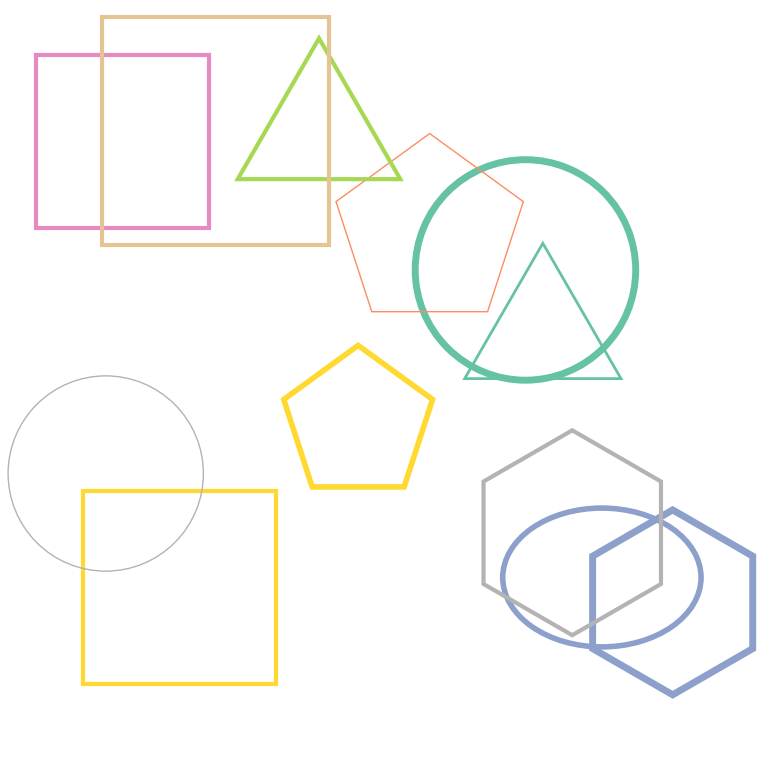[{"shape": "circle", "thickness": 2.5, "radius": 0.72, "center": [0.682, 0.649]}, {"shape": "triangle", "thickness": 1, "radius": 0.59, "center": [0.705, 0.567]}, {"shape": "pentagon", "thickness": 0.5, "radius": 0.64, "center": [0.558, 0.699]}, {"shape": "hexagon", "thickness": 2.5, "radius": 0.6, "center": [0.874, 0.218]}, {"shape": "oval", "thickness": 2, "radius": 0.64, "center": [0.782, 0.25]}, {"shape": "square", "thickness": 1.5, "radius": 0.56, "center": [0.159, 0.817]}, {"shape": "triangle", "thickness": 1.5, "radius": 0.61, "center": [0.414, 0.828]}, {"shape": "pentagon", "thickness": 2, "radius": 0.51, "center": [0.465, 0.45]}, {"shape": "square", "thickness": 1.5, "radius": 0.63, "center": [0.234, 0.237]}, {"shape": "square", "thickness": 1.5, "radius": 0.74, "center": [0.28, 0.83]}, {"shape": "hexagon", "thickness": 1.5, "radius": 0.67, "center": [0.743, 0.308]}, {"shape": "circle", "thickness": 0.5, "radius": 0.63, "center": [0.137, 0.385]}]